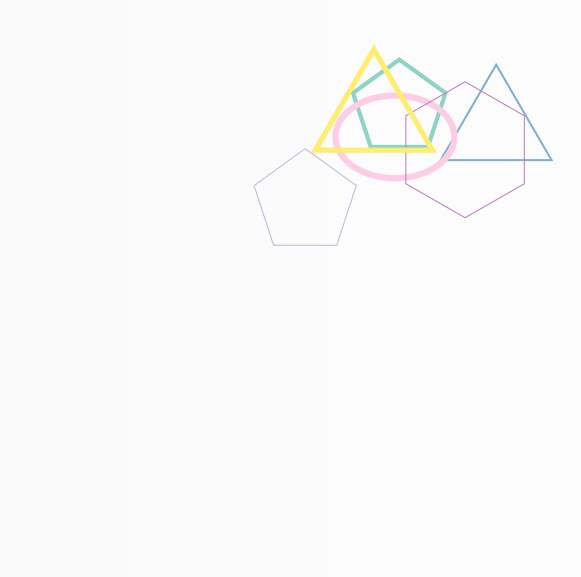[{"shape": "pentagon", "thickness": 2, "radius": 0.42, "center": [0.687, 0.812]}, {"shape": "pentagon", "thickness": 0.5, "radius": 0.46, "center": [0.525, 0.649]}, {"shape": "triangle", "thickness": 1, "radius": 0.55, "center": [0.854, 0.777]}, {"shape": "oval", "thickness": 3, "radius": 0.51, "center": [0.679, 0.762]}, {"shape": "hexagon", "thickness": 0.5, "radius": 0.59, "center": [0.8, 0.74]}, {"shape": "triangle", "thickness": 2.5, "radius": 0.58, "center": [0.643, 0.797]}]